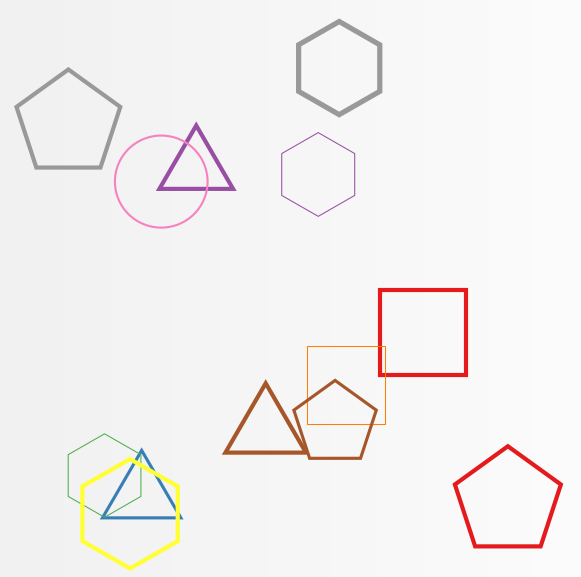[{"shape": "pentagon", "thickness": 2, "radius": 0.48, "center": [0.874, 0.131]}, {"shape": "square", "thickness": 2, "radius": 0.37, "center": [0.728, 0.424]}, {"shape": "triangle", "thickness": 1.5, "radius": 0.39, "center": [0.244, 0.141]}, {"shape": "hexagon", "thickness": 0.5, "radius": 0.36, "center": [0.18, 0.176]}, {"shape": "hexagon", "thickness": 0.5, "radius": 0.36, "center": [0.547, 0.697]}, {"shape": "triangle", "thickness": 2, "radius": 0.37, "center": [0.338, 0.709]}, {"shape": "square", "thickness": 0.5, "radius": 0.34, "center": [0.595, 0.332]}, {"shape": "hexagon", "thickness": 2, "radius": 0.47, "center": [0.224, 0.11]}, {"shape": "pentagon", "thickness": 1.5, "radius": 0.37, "center": [0.576, 0.266]}, {"shape": "triangle", "thickness": 2, "radius": 0.4, "center": [0.457, 0.255]}, {"shape": "circle", "thickness": 1, "radius": 0.4, "center": [0.277, 0.685]}, {"shape": "hexagon", "thickness": 2.5, "radius": 0.4, "center": [0.584, 0.881]}, {"shape": "pentagon", "thickness": 2, "radius": 0.47, "center": [0.118, 0.785]}]